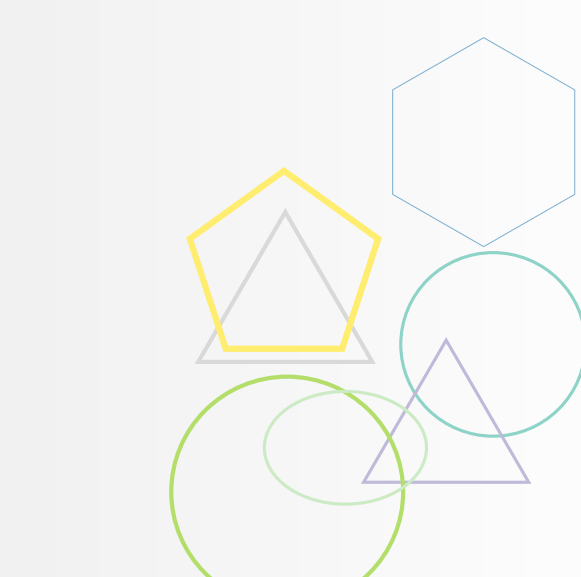[{"shape": "circle", "thickness": 1.5, "radius": 0.79, "center": [0.848, 0.403]}, {"shape": "triangle", "thickness": 1.5, "radius": 0.82, "center": [0.768, 0.246]}, {"shape": "hexagon", "thickness": 0.5, "radius": 0.9, "center": [0.832, 0.753]}, {"shape": "circle", "thickness": 2, "radius": 1.0, "center": [0.494, 0.147]}, {"shape": "triangle", "thickness": 2, "radius": 0.86, "center": [0.491, 0.459]}, {"shape": "oval", "thickness": 1.5, "radius": 0.7, "center": [0.594, 0.224]}, {"shape": "pentagon", "thickness": 3, "radius": 0.85, "center": [0.489, 0.533]}]